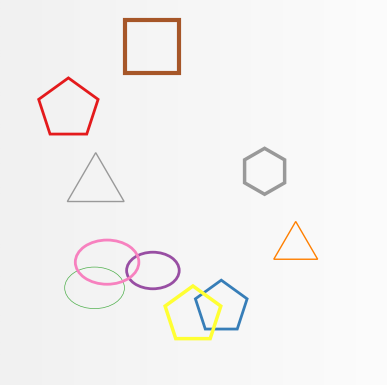[{"shape": "pentagon", "thickness": 2, "radius": 0.4, "center": [0.176, 0.717]}, {"shape": "pentagon", "thickness": 2, "radius": 0.35, "center": [0.571, 0.202]}, {"shape": "oval", "thickness": 0.5, "radius": 0.39, "center": [0.244, 0.252]}, {"shape": "oval", "thickness": 2, "radius": 0.34, "center": [0.395, 0.297]}, {"shape": "triangle", "thickness": 1, "radius": 0.33, "center": [0.763, 0.359]}, {"shape": "pentagon", "thickness": 2.5, "radius": 0.38, "center": [0.498, 0.182]}, {"shape": "square", "thickness": 3, "radius": 0.34, "center": [0.392, 0.879]}, {"shape": "oval", "thickness": 2, "radius": 0.41, "center": [0.276, 0.319]}, {"shape": "triangle", "thickness": 1, "radius": 0.42, "center": [0.247, 0.519]}, {"shape": "hexagon", "thickness": 2.5, "radius": 0.3, "center": [0.683, 0.555]}]